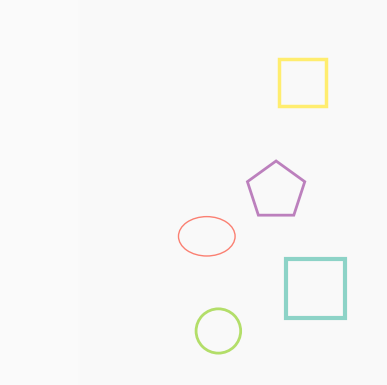[{"shape": "square", "thickness": 3, "radius": 0.38, "center": [0.814, 0.251]}, {"shape": "oval", "thickness": 1, "radius": 0.37, "center": [0.534, 0.386]}, {"shape": "circle", "thickness": 2, "radius": 0.29, "center": [0.564, 0.14]}, {"shape": "pentagon", "thickness": 2, "radius": 0.39, "center": [0.712, 0.504]}, {"shape": "square", "thickness": 2.5, "radius": 0.3, "center": [0.782, 0.786]}]